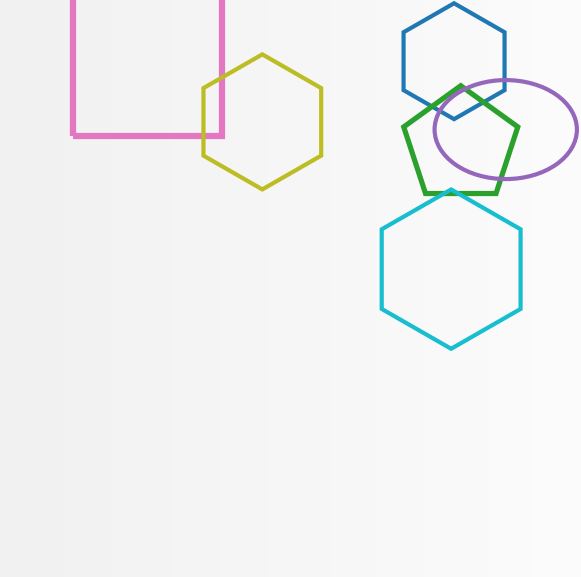[{"shape": "hexagon", "thickness": 2, "radius": 0.5, "center": [0.781, 0.893]}, {"shape": "pentagon", "thickness": 2.5, "radius": 0.52, "center": [0.793, 0.747]}, {"shape": "oval", "thickness": 2, "radius": 0.61, "center": [0.87, 0.775]}, {"shape": "square", "thickness": 3, "radius": 0.64, "center": [0.254, 0.892]}, {"shape": "hexagon", "thickness": 2, "radius": 0.58, "center": [0.451, 0.788]}, {"shape": "hexagon", "thickness": 2, "radius": 0.69, "center": [0.776, 0.533]}]